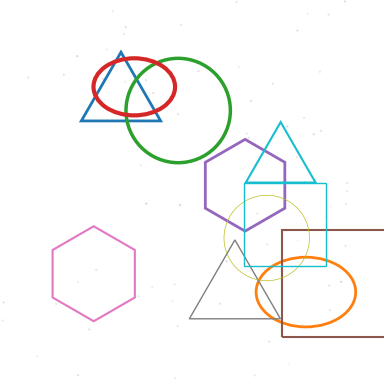[{"shape": "triangle", "thickness": 2, "radius": 0.59, "center": [0.314, 0.745]}, {"shape": "oval", "thickness": 2, "radius": 0.65, "center": [0.795, 0.241]}, {"shape": "circle", "thickness": 2.5, "radius": 0.68, "center": [0.463, 0.713]}, {"shape": "oval", "thickness": 3, "radius": 0.53, "center": [0.349, 0.774]}, {"shape": "hexagon", "thickness": 2, "radius": 0.6, "center": [0.637, 0.519]}, {"shape": "square", "thickness": 1.5, "radius": 0.7, "center": [0.872, 0.264]}, {"shape": "hexagon", "thickness": 1.5, "radius": 0.62, "center": [0.243, 0.289]}, {"shape": "triangle", "thickness": 1, "radius": 0.68, "center": [0.61, 0.24]}, {"shape": "circle", "thickness": 0.5, "radius": 0.55, "center": [0.693, 0.382]}, {"shape": "triangle", "thickness": 1.5, "radius": 0.52, "center": [0.729, 0.578]}, {"shape": "square", "thickness": 1, "radius": 0.54, "center": [0.74, 0.417]}]